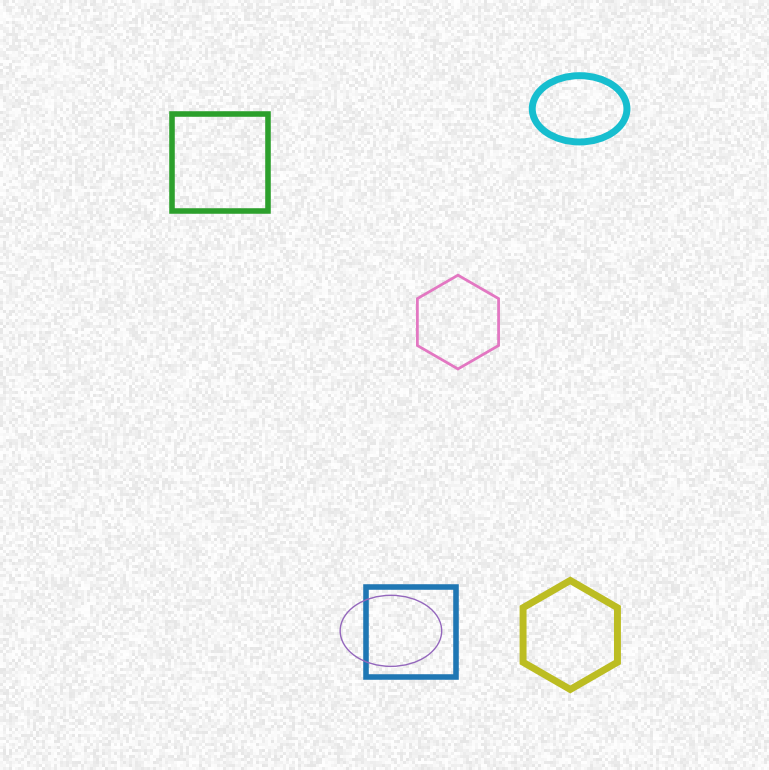[{"shape": "square", "thickness": 2, "radius": 0.29, "center": [0.533, 0.179]}, {"shape": "square", "thickness": 2, "radius": 0.31, "center": [0.286, 0.789]}, {"shape": "oval", "thickness": 0.5, "radius": 0.33, "center": [0.508, 0.181]}, {"shape": "hexagon", "thickness": 1, "radius": 0.3, "center": [0.595, 0.582]}, {"shape": "hexagon", "thickness": 2.5, "radius": 0.35, "center": [0.741, 0.175]}, {"shape": "oval", "thickness": 2.5, "radius": 0.31, "center": [0.753, 0.859]}]